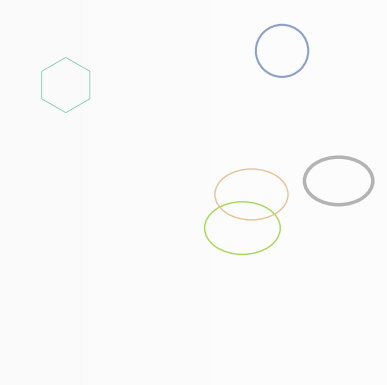[{"shape": "hexagon", "thickness": 0.5, "radius": 0.36, "center": [0.17, 0.779]}, {"shape": "circle", "thickness": 1.5, "radius": 0.34, "center": [0.728, 0.868]}, {"shape": "oval", "thickness": 1, "radius": 0.49, "center": [0.626, 0.408]}, {"shape": "oval", "thickness": 1, "radius": 0.47, "center": [0.649, 0.495]}, {"shape": "oval", "thickness": 2.5, "radius": 0.44, "center": [0.874, 0.53]}]